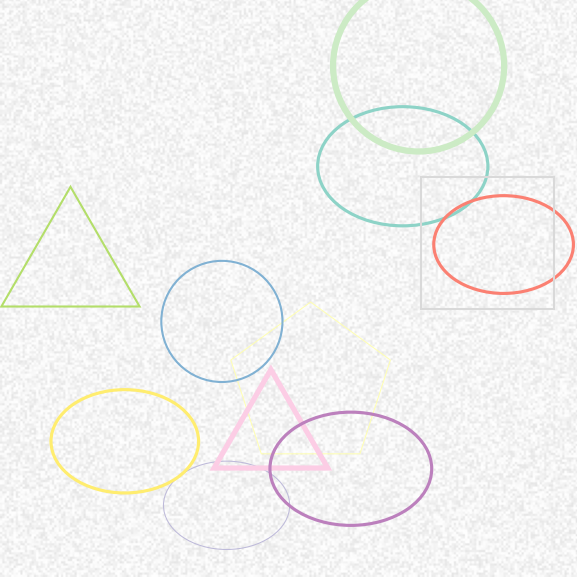[{"shape": "oval", "thickness": 1.5, "radius": 0.74, "center": [0.697, 0.711]}, {"shape": "pentagon", "thickness": 0.5, "radius": 0.73, "center": [0.538, 0.331]}, {"shape": "oval", "thickness": 0.5, "radius": 0.55, "center": [0.392, 0.124]}, {"shape": "oval", "thickness": 1.5, "radius": 0.6, "center": [0.872, 0.576]}, {"shape": "circle", "thickness": 1, "radius": 0.52, "center": [0.384, 0.443]}, {"shape": "triangle", "thickness": 1, "radius": 0.69, "center": [0.122, 0.537]}, {"shape": "triangle", "thickness": 2.5, "radius": 0.57, "center": [0.469, 0.246]}, {"shape": "square", "thickness": 1, "radius": 0.57, "center": [0.844, 0.578]}, {"shape": "oval", "thickness": 1.5, "radius": 0.7, "center": [0.607, 0.187]}, {"shape": "circle", "thickness": 3, "radius": 0.74, "center": [0.725, 0.885]}, {"shape": "oval", "thickness": 1.5, "radius": 0.64, "center": [0.216, 0.235]}]